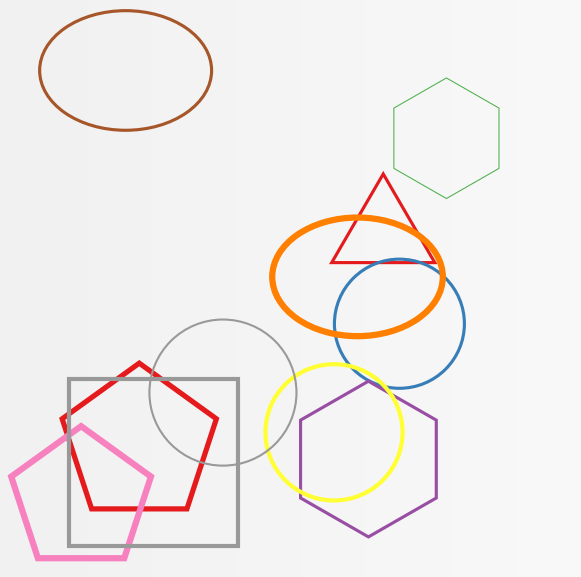[{"shape": "pentagon", "thickness": 2.5, "radius": 0.7, "center": [0.24, 0.231]}, {"shape": "triangle", "thickness": 1.5, "radius": 0.51, "center": [0.659, 0.596]}, {"shape": "circle", "thickness": 1.5, "radius": 0.56, "center": [0.687, 0.439]}, {"shape": "hexagon", "thickness": 0.5, "radius": 0.52, "center": [0.768, 0.76]}, {"shape": "hexagon", "thickness": 1.5, "radius": 0.67, "center": [0.634, 0.204]}, {"shape": "oval", "thickness": 3, "radius": 0.73, "center": [0.615, 0.52]}, {"shape": "circle", "thickness": 2, "radius": 0.59, "center": [0.575, 0.25]}, {"shape": "oval", "thickness": 1.5, "radius": 0.74, "center": [0.216, 0.877]}, {"shape": "pentagon", "thickness": 3, "radius": 0.63, "center": [0.139, 0.135]}, {"shape": "square", "thickness": 2, "radius": 0.72, "center": [0.264, 0.198]}, {"shape": "circle", "thickness": 1, "radius": 0.63, "center": [0.384, 0.319]}]